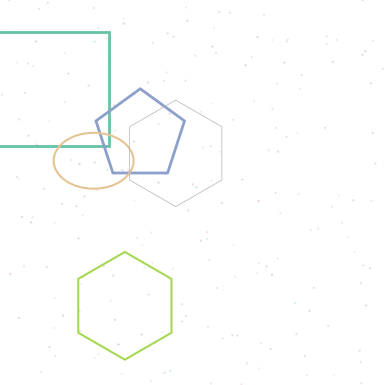[{"shape": "square", "thickness": 2, "radius": 0.74, "center": [0.135, 0.768]}, {"shape": "pentagon", "thickness": 2, "radius": 0.6, "center": [0.364, 0.649]}, {"shape": "hexagon", "thickness": 1.5, "radius": 0.7, "center": [0.324, 0.206]}, {"shape": "oval", "thickness": 1.5, "radius": 0.52, "center": [0.243, 0.582]}, {"shape": "hexagon", "thickness": 0.5, "radius": 0.69, "center": [0.456, 0.602]}]